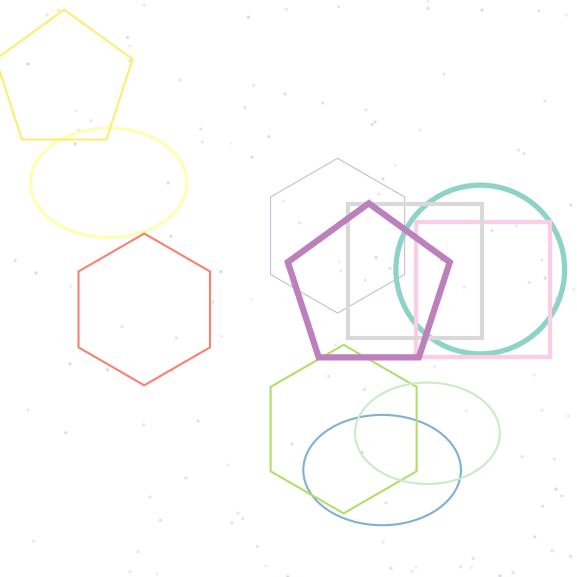[{"shape": "circle", "thickness": 2.5, "radius": 0.73, "center": [0.832, 0.532]}, {"shape": "oval", "thickness": 1.5, "radius": 0.68, "center": [0.188, 0.683]}, {"shape": "hexagon", "thickness": 0.5, "radius": 0.67, "center": [0.585, 0.591]}, {"shape": "hexagon", "thickness": 1, "radius": 0.66, "center": [0.25, 0.463]}, {"shape": "oval", "thickness": 1, "radius": 0.68, "center": [0.662, 0.185]}, {"shape": "hexagon", "thickness": 1, "radius": 0.73, "center": [0.595, 0.256]}, {"shape": "square", "thickness": 2, "radius": 0.58, "center": [0.837, 0.498]}, {"shape": "square", "thickness": 2, "radius": 0.58, "center": [0.718, 0.53]}, {"shape": "pentagon", "thickness": 3, "radius": 0.74, "center": [0.639, 0.5]}, {"shape": "oval", "thickness": 1, "radius": 0.63, "center": [0.74, 0.249]}, {"shape": "pentagon", "thickness": 1, "radius": 0.62, "center": [0.111, 0.858]}]